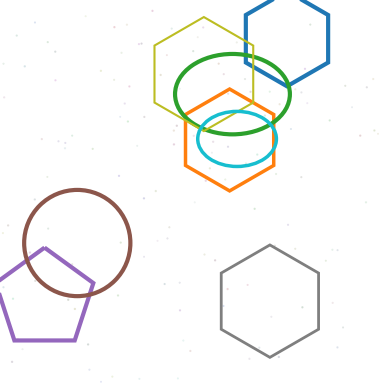[{"shape": "hexagon", "thickness": 3, "radius": 0.62, "center": [0.745, 0.899]}, {"shape": "hexagon", "thickness": 2.5, "radius": 0.66, "center": [0.596, 0.636]}, {"shape": "oval", "thickness": 3, "radius": 0.75, "center": [0.604, 0.755]}, {"shape": "pentagon", "thickness": 3, "radius": 0.67, "center": [0.116, 0.224]}, {"shape": "circle", "thickness": 3, "radius": 0.69, "center": [0.201, 0.369]}, {"shape": "hexagon", "thickness": 2, "radius": 0.73, "center": [0.701, 0.218]}, {"shape": "hexagon", "thickness": 1.5, "radius": 0.74, "center": [0.53, 0.808]}, {"shape": "oval", "thickness": 2.5, "radius": 0.51, "center": [0.616, 0.639]}]